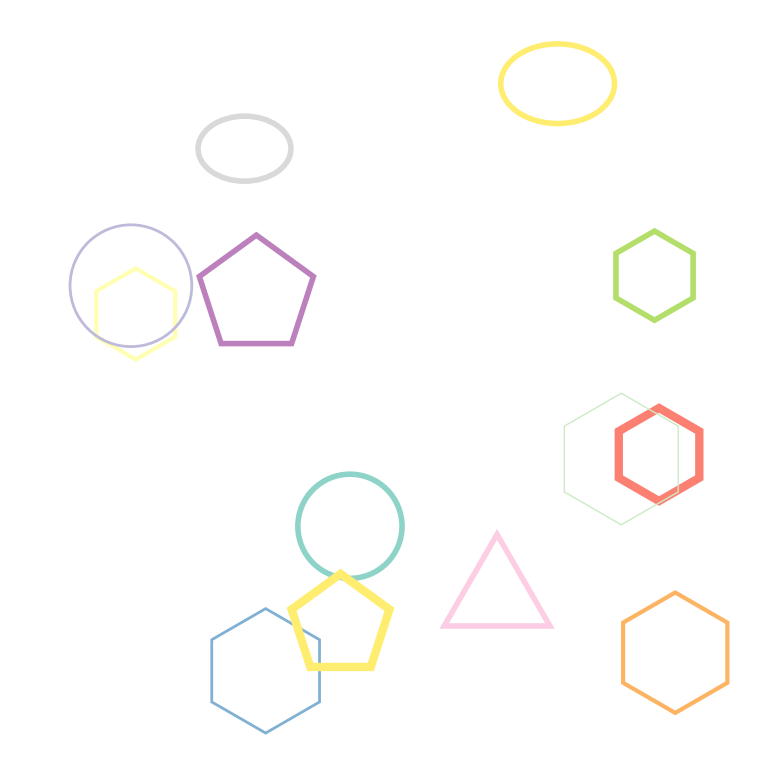[{"shape": "circle", "thickness": 2, "radius": 0.34, "center": [0.454, 0.317]}, {"shape": "hexagon", "thickness": 1.5, "radius": 0.3, "center": [0.176, 0.592]}, {"shape": "circle", "thickness": 1, "radius": 0.4, "center": [0.17, 0.629]}, {"shape": "hexagon", "thickness": 3, "radius": 0.3, "center": [0.856, 0.41]}, {"shape": "hexagon", "thickness": 1, "radius": 0.4, "center": [0.345, 0.129]}, {"shape": "hexagon", "thickness": 1.5, "radius": 0.39, "center": [0.877, 0.152]}, {"shape": "hexagon", "thickness": 2, "radius": 0.29, "center": [0.85, 0.642]}, {"shape": "triangle", "thickness": 2, "radius": 0.4, "center": [0.646, 0.227]}, {"shape": "oval", "thickness": 2, "radius": 0.3, "center": [0.318, 0.807]}, {"shape": "pentagon", "thickness": 2, "radius": 0.39, "center": [0.333, 0.617]}, {"shape": "hexagon", "thickness": 0.5, "radius": 0.43, "center": [0.807, 0.404]}, {"shape": "pentagon", "thickness": 3, "radius": 0.33, "center": [0.442, 0.188]}, {"shape": "oval", "thickness": 2, "radius": 0.37, "center": [0.724, 0.891]}]